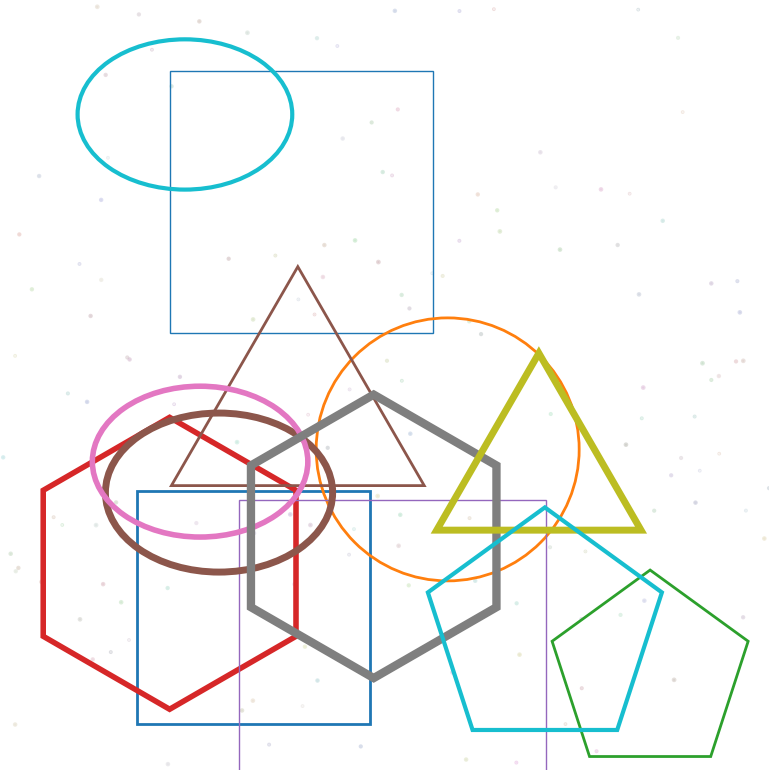[{"shape": "square", "thickness": 0.5, "radius": 0.85, "center": [0.392, 0.737]}, {"shape": "square", "thickness": 1, "radius": 0.76, "center": [0.329, 0.211]}, {"shape": "circle", "thickness": 1, "radius": 0.85, "center": [0.581, 0.416]}, {"shape": "pentagon", "thickness": 1, "radius": 0.67, "center": [0.844, 0.126]}, {"shape": "hexagon", "thickness": 2, "radius": 0.95, "center": [0.22, 0.268]}, {"shape": "square", "thickness": 0.5, "radius": 1.0, "center": [0.51, 0.152]}, {"shape": "triangle", "thickness": 1, "radius": 0.95, "center": [0.387, 0.464]}, {"shape": "oval", "thickness": 2.5, "radius": 0.74, "center": [0.284, 0.36]}, {"shape": "oval", "thickness": 2, "radius": 0.7, "center": [0.26, 0.4]}, {"shape": "hexagon", "thickness": 3, "radius": 0.92, "center": [0.485, 0.303]}, {"shape": "triangle", "thickness": 2.5, "radius": 0.77, "center": [0.7, 0.388]}, {"shape": "pentagon", "thickness": 1.5, "radius": 0.8, "center": [0.708, 0.181]}, {"shape": "oval", "thickness": 1.5, "radius": 0.7, "center": [0.24, 0.851]}]